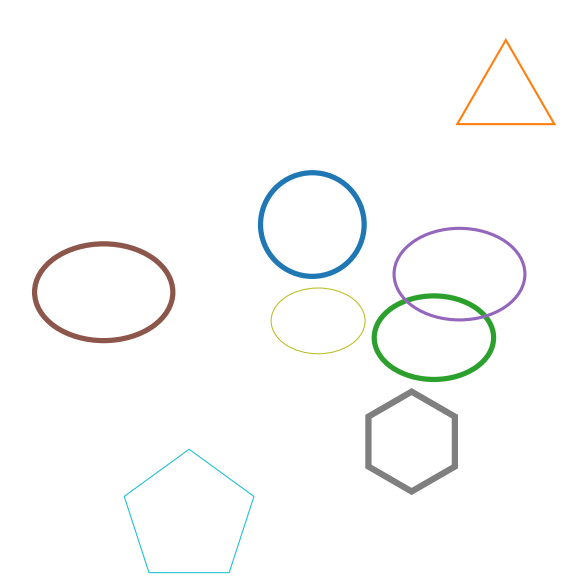[{"shape": "circle", "thickness": 2.5, "radius": 0.45, "center": [0.541, 0.61]}, {"shape": "triangle", "thickness": 1, "radius": 0.49, "center": [0.876, 0.833]}, {"shape": "oval", "thickness": 2.5, "radius": 0.52, "center": [0.751, 0.414]}, {"shape": "oval", "thickness": 1.5, "radius": 0.57, "center": [0.796, 0.524]}, {"shape": "oval", "thickness": 2.5, "radius": 0.6, "center": [0.18, 0.493]}, {"shape": "hexagon", "thickness": 3, "radius": 0.43, "center": [0.713, 0.235]}, {"shape": "oval", "thickness": 0.5, "radius": 0.41, "center": [0.551, 0.443]}, {"shape": "pentagon", "thickness": 0.5, "radius": 0.59, "center": [0.327, 0.103]}]